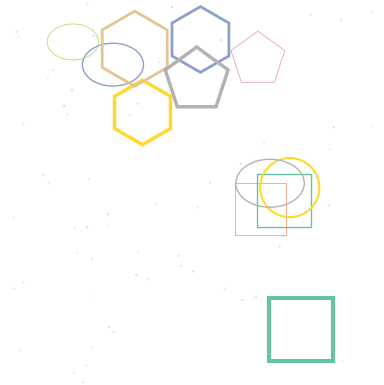[{"shape": "square", "thickness": 3, "radius": 0.41, "center": [0.782, 0.144]}, {"shape": "square", "thickness": 1, "radius": 0.35, "center": [0.738, 0.479]}, {"shape": "square", "thickness": 0.5, "radius": 0.34, "center": [0.677, 0.457]}, {"shape": "oval", "thickness": 1, "radius": 0.4, "center": [0.293, 0.832]}, {"shape": "hexagon", "thickness": 2, "radius": 0.43, "center": [0.521, 0.897]}, {"shape": "pentagon", "thickness": 0.5, "radius": 0.37, "center": [0.67, 0.846]}, {"shape": "oval", "thickness": 0.5, "radius": 0.33, "center": [0.189, 0.891]}, {"shape": "hexagon", "thickness": 2.5, "radius": 0.42, "center": [0.37, 0.708]}, {"shape": "circle", "thickness": 1.5, "radius": 0.38, "center": [0.753, 0.513]}, {"shape": "hexagon", "thickness": 2, "radius": 0.49, "center": [0.35, 0.873]}, {"shape": "pentagon", "thickness": 2.5, "radius": 0.43, "center": [0.511, 0.792]}, {"shape": "oval", "thickness": 1, "radius": 0.44, "center": [0.701, 0.524]}]